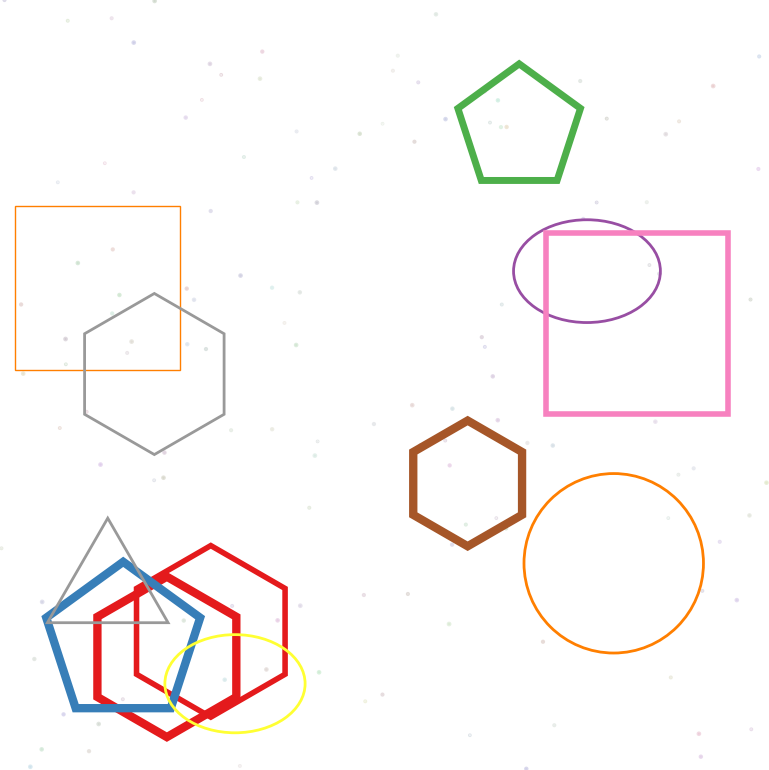[{"shape": "hexagon", "thickness": 3, "radius": 0.52, "center": [0.217, 0.147]}, {"shape": "hexagon", "thickness": 2, "radius": 0.56, "center": [0.274, 0.18]}, {"shape": "pentagon", "thickness": 3, "radius": 0.53, "center": [0.16, 0.165]}, {"shape": "pentagon", "thickness": 2.5, "radius": 0.42, "center": [0.674, 0.833]}, {"shape": "oval", "thickness": 1, "radius": 0.48, "center": [0.762, 0.648]}, {"shape": "square", "thickness": 0.5, "radius": 0.53, "center": [0.127, 0.626]}, {"shape": "circle", "thickness": 1, "radius": 0.58, "center": [0.797, 0.268]}, {"shape": "oval", "thickness": 1, "radius": 0.46, "center": [0.305, 0.112]}, {"shape": "hexagon", "thickness": 3, "radius": 0.41, "center": [0.607, 0.372]}, {"shape": "square", "thickness": 2, "radius": 0.59, "center": [0.828, 0.58]}, {"shape": "triangle", "thickness": 1, "radius": 0.45, "center": [0.14, 0.237]}, {"shape": "hexagon", "thickness": 1, "radius": 0.52, "center": [0.2, 0.514]}]